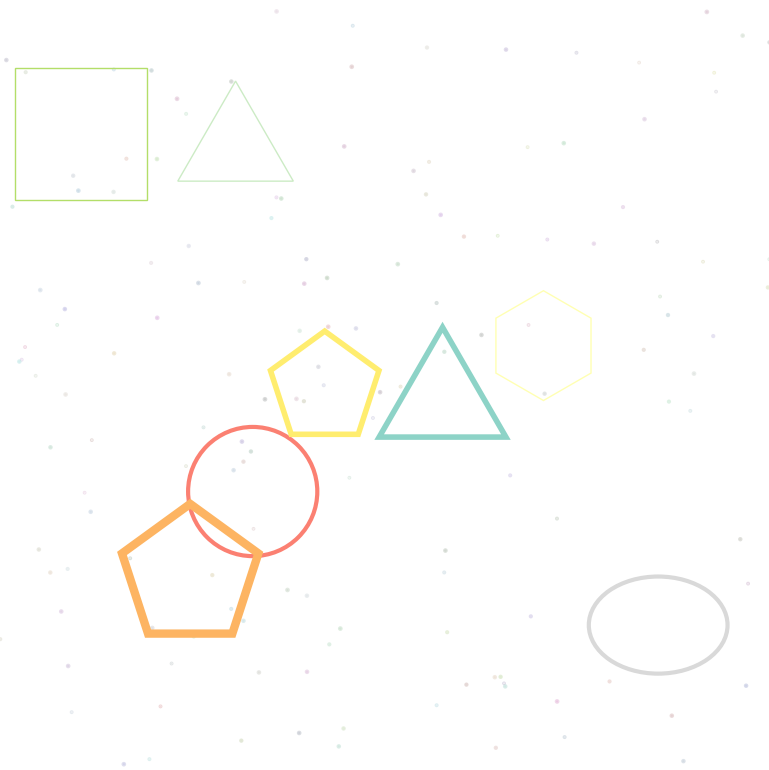[{"shape": "triangle", "thickness": 2, "radius": 0.48, "center": [0.575, 0.48]}, {"shape": "hexagon", "thickness": 0.5, "radius": 0.36, "center": [0.706, 0.551]}, {"shape": "circle", "thickness": 1.5, "radius": 0.42, "center": [0.328, 0.362]}, {"shape": "pentagon", "thickness": 3, "radius": 0.47, "center": [0.247, 0.252]}, {"shape": "square", "thickness": 0.5, "radius": 0.43, "center": [0.105, 0.826]}, {"shape": "oval", "thickness": 1.5, "radius": 0.45, "center": [0.855, 0.188]}, {"shape": "triangle", "thickness": 0.5, "radius": 0.43, "center": [0.306, 0.808]}, {"shape": "pentagon", "thickness": 2, "radius": 0.37, "center": [0.422, 0.496]}]